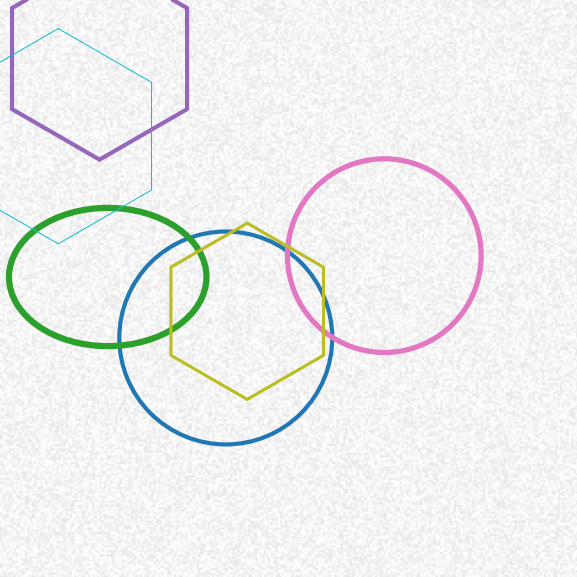[{"shape": "circle", "thickness": 2, "radius": 0.92, "center": [0.391, 0.414]}, {"shape": "oval", "thickness": 3, "radius": 0.85, "center": [0.187, 0.519]}, {"shape": "hexagon", "thickness": 2, "radius": 0.88, "center": [0.172, 0.898]}, {"shape": "circle", "thickness": 2.5, "radius": 0.84, "center": [0.665, 0.556]}, {"shape": "hexagon", "thickness": 1.5, "radius": 0.76, "center": [0.428, 0.46]}, {"shape": "hexagon", "thickness": 0.5, "radius": 0.93, "center": [0.101, 0.763]}]